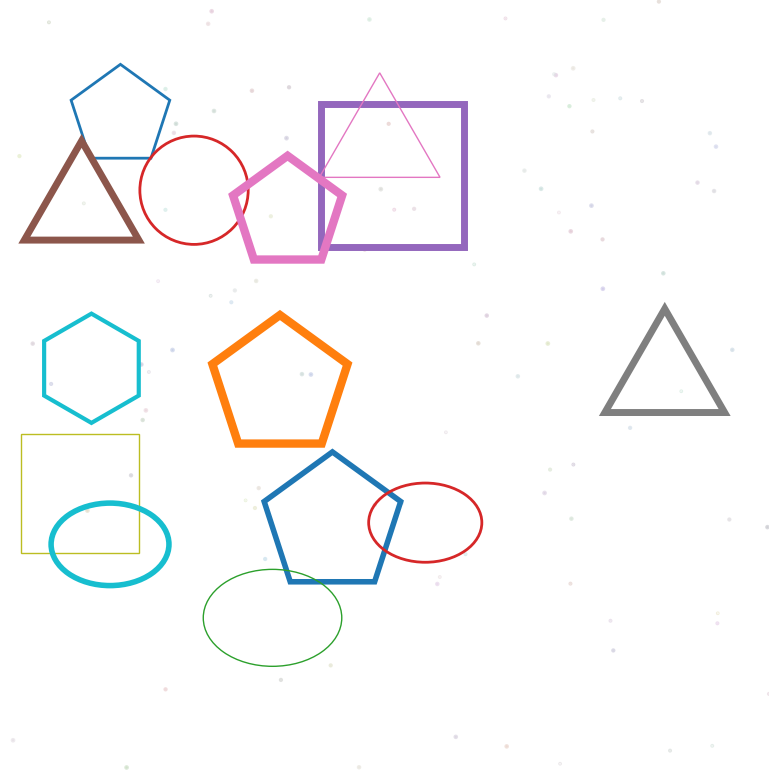[{"shape": "pentagon", "thickness": 1, "radius": 0.34, "center": [0.156, 0.849]}, {"shape": "pentagon", "thickness": 2, "radius": 0.47, "center": [0.432, 0.32]}, {"shape": "pentagon", "thickness": 3, "radius": 0.46, "center": [0.364, 0.499]}, {"shape": "oval", "thickness": 0.5, "radius": 0.45, "center": [0.354, 0.198]}, {"shape": "oval", "thickness": 1, "radius": 0.37, "center": [0.552, 0.321]}, {"shape": "circle", "thickness": 1, "radius": 0.35, "center": [0.252, 0.753]}, {"shape": "square", "thickness": 2.5, "radius": 0.46, "center": [0.51, 0.772]}, {"shape": "triangle", "thickness": 2.5, "radius": 0.43, "center": [0.106, 0.731]}, {"shape": "triangle", "thickness": 0.5, "radius": 0.45, "center": [0.493, 0.815]}, {"shape": "pentagon", "thickness": 3, "radius": 0.37, "center": [0.374, 0.723]}, {"shape": "triangle", "thickness": 2.5, "radius": 0.45, "center": [0.863, 0.509]}, {"shape": "square", "thickness": 0.5, "radius": 0.39, "center": [0.104, 0.359]}, {"shape": "hexagon", "thickness": 1.5, "radius": 0.35, "center": [0.119, 0.522]}, {"shape": "oval", "thickness": 2, "radius": 0.38, "center": [0.143, 0.293]}]